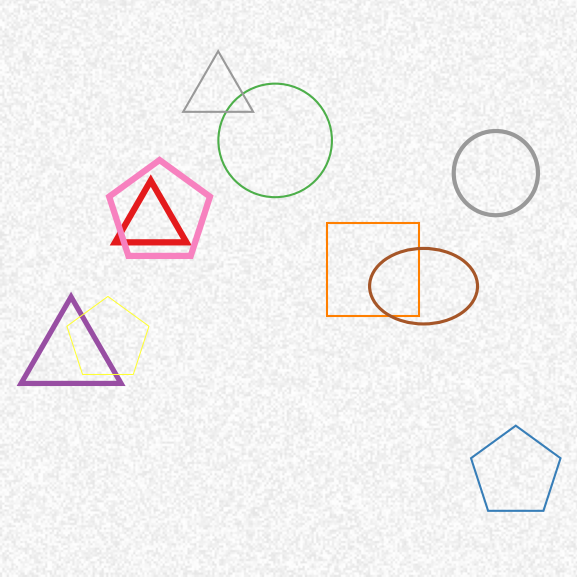[{"shape": "triangle", "thickness": 3, "radius": 0.36, "center": [0.261, 0.615]}, {"shape": "pentagon", "thickness": 1, "radius": 0.41, "center": [0.893, 0.181]}, {"shape": "circle", "thickness": 1, "radius": 0.49, "center": [0.476, 0.756]}, {"shape": "triangle", "thickness": 2.5, "radius": 0.5, "center": [0.123, 0.385]}, {"shape": "square", "thickness": 1, "radius": 0.4, "center": [0.646, 0.533]}, {"shape": "pentagon", "thickness": 0.5, "radius": 0.37, "center": [0.187, 0.411]}, {"shape": "oval", "thickness": 1.5, "radius": 0.47, "center": [0.733, 0.504]}, {"shape": "pentagon", "thickness": 3, "radius": 0.46, "center": [0.276, 0.63]}, {"shape": "triangle", "thickness": 1, "radius": 0.35, "center": [0.378, 0.84]}, {"shape": "circle", "thickness": 2, "radius": 0.36, "center": [0.859, 0.699]}]